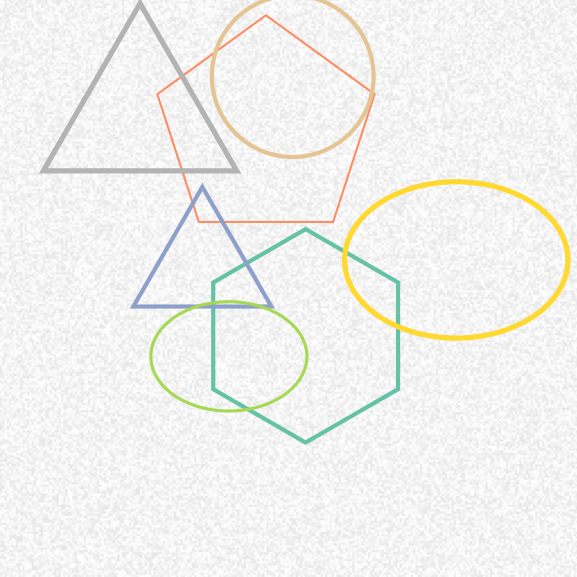[{"shape": "hexagon", "thickness": 2, "radius": 0.92, "center": [0.529, 0.418]}, {"shape": "pentagon", "thickness": 1, "radius": 0.99, "center": [0.461, 0.775]}, {"shape": "triangle", "thickness": 2, "radius": 0.69, "center": [0.35, 0.537]}, {"shape": "oval", "thickness": 1.5, "radius": 0.68, "center": [0.396, 0.382]}, {"shape": "oval", "thickness": 2.5, "radius": 0.97, "center": [0.79, 0.549]}, {"shape": "circle", "thickness": 2, "radius": 0.7, "center": [0.507, 0.867]}, {"shape": "triangle", "thickness": 2.5, "radius": 0.97, "center": [0.243, 0.8]}]